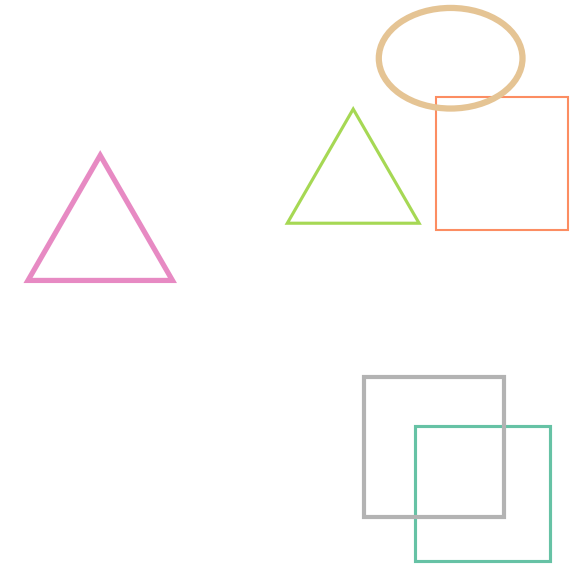[{"shape": "square", "thickness": 1.5, "radius": 0.58, "center": [0.836, 0.145]}, {"shape": "square", "thickness": 1, "radius": 0.57, "center": [0.869, 0.716]}, {"shape": "triangle", "thickness": 2.5, "radius": 0.72, "center": [0.174, 0.586]}, {"shape": "triangle", "thickness": 1.5, "radius": 0.66, "center": [0.612, 0.678]}, {"shape": "oval", "thickness": 3, "radius": 0.62, "center": [0.78, 0.898]}, {"shape": "square", "thickness": 2, "radius": 0.61, "center": [0.751, 0.225]}]